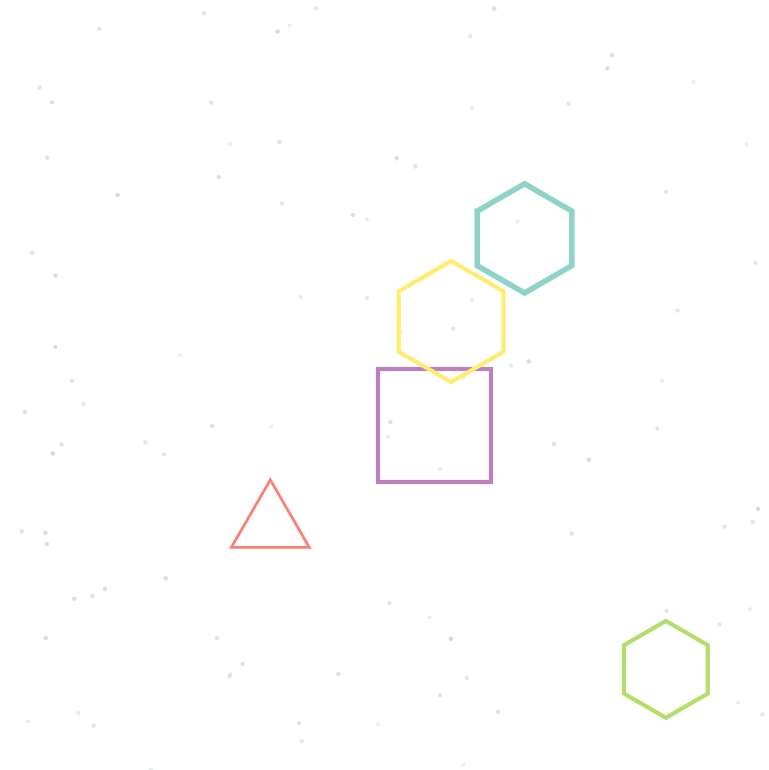[{"shape": "hexagon", "thickness": 2, "radius": 0.35, "center": [0.681, 0.69]}, {"shape": "triangle", "thickness": 1, "radius": 0.29, "center": [0.351, 0.318]}, {"shape": "hexagon", "thickness": 1.5, "radius": 0.31, "center": [0.865, 0.131]}, {"shape": "square", "thickness": 1.5, "radius": 0.37, "center": [0.564, 0.448]}, {"shape": "hexagon", "thickness": 1.5, "radius": 0.39, "center": [0.586, 0.582]}]